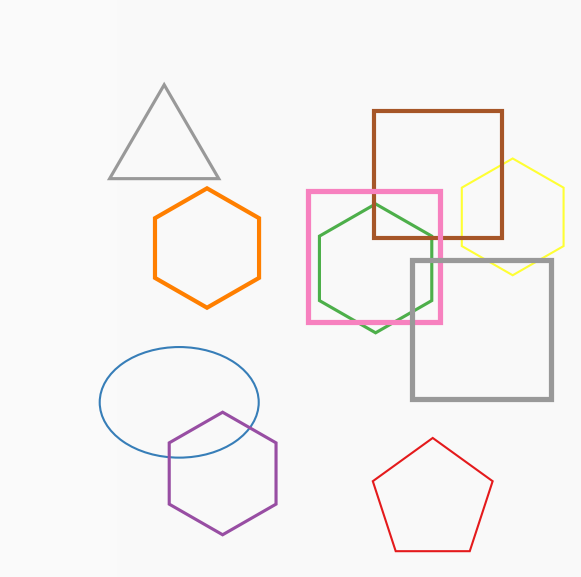[{"shape": "pentagon", "thickness": 1, "radius": 0.54, "center": [0.744, 0.132]}, {"shape": "oval", "thickness": 1, "radius": 0.68, "center": [0.308, 0.302]}, {"shape": "hexagon", "thickness": 1.5, "radius": 0.56, "center": [0.646, 0.534]}, {"shape": "hexagon", "thickness": 1.5, "radius": 0.53, "center": [0.383, 0.179]}, {"shape": "hexagon", "thickness": 2, "radius": 0.52, "center": [0.356, 0.57]}, {"shape": "hexagon", "thickness": 1, "radius": 0.51, "center": [0.882, 0.624]}, {"shape": "square", "thickness": 2, "radius": 0.55, "center": [0.754, 0.697]}, {"shape": "square", "thickness": 2.5, "radius": 0.57, "center": [0.643, 0.555]}, {"shape": "triangle", "thickness": 1.5, "radius": 0.54, "center": [0.282, 0.744]}, {"shape": "square", "thickness": 2.5, "radius": 0.6, "center": [0.829, 0.428]}]